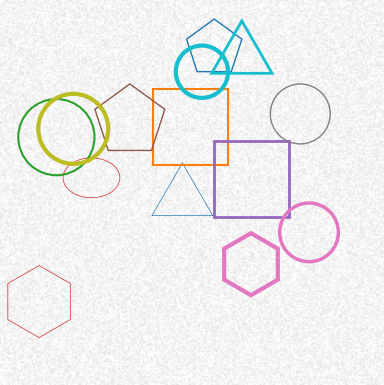[{"shape": "pentagon", "thickness": 1, "radius": 0.38, "center": [0.556, 0.875]}, {"shape": "triangle", "thickness": 0.5, "radius": 0.46, "center": [0.474, 0.485]}, {"shape": "square", "thickness": 1.5, "radius": 0.49, "center": [0.495, 0.67]}, {"shape": "circle", "thickness": 1.5, "radius": 0.49, "center": [0.146, 0.644]}, {"shape": "oval", "thickness": 0.5, "radius": 0.37, "center": [0.238, 0.538]}, {"shape": "hexagon", "thickness": 0.5, "radius": 0.47, "center": [0.101, 0.217]}, {"shape": "square", "thickness": 2, "radius": 0.49, "center": [0.654, 0.535]}, {"shape": "pentagon", "thickness": 1, "radius": 0.48, "center": [0.337, 0.686]}, {"shape": "hexagon", "thickness": 3, "radius": 0.4, "center": [0.652, 0.314]}, {"shape": "circle", "thickness": 2.5, "radius": 0.38, "center": [0.803, 0.397]}, {"shape": "circle", "thickness": 1, "radius": 0.39, "center": [0.78, 0.704]}, {"shape": "circle", "thickness": 3, "radius": 0.45, "center": [0.19, 0.665]}, {"shape": "triangle", "thickness": 2, "radius": 0.45, "center": [0.628, 0.855]}, {"shape": "circle", "thickness": 3, "radius": 0.34, "center": [0.525, 0.814]}]